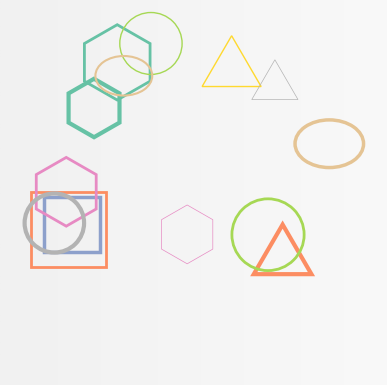[{"shape": "hexagon", "thickness": 2, "radius": 0.49, "center": [0.303, 0.838]}, {"shape": "hexagon", "thickness": 3, "radius": 0.38, "center": [0.243, 0.719]}, {"shape": "square", "thickness": 2, "radius": 0.49, "center": [0.177, 0.404]}, {"shape": "triangle", "thickness": 3, "radius": 0.43, "center": [0.729, 0.331]}, {"shape": "square", "thickness": 2.5, "radius": 0.36, "center": [0.186, 0.417]}, {"shape": "hexagon", "thickness": 2, "radius": 0.45, "center": [0.171, 0.502]}, {"shape": "hexagon", "thickness": 0.5, "radius": 0.38, "center": [0.483, 0.391]}, {"shape": "circle", "thickness": 2, "radius": 0.47, "center": [0.692, 0.39]}, {"shape": "circle", "thickness": 1, "radius": 0.4, "center": [0.39, 0.887]}, {"shape": "triangle", "thickness": 1, "radius": 0.44, "center": [0.598, 0.819]}, {"shape": "oval", "thickness": 1.5, "radius": 0.37, "center": [0.32, 0.803]}, {"shape": "oval", "thickness": 2.5, "radius": 0.44, "center": [0.85, 0.627]}, {"shape": "circle", "thickness": 3, "radius": 0.38, "center": [0.14, 0.421]}, {"shape": "triangle", "thickness": 0.5, "radius": 0.34, "center": [0.709, 0.776]}]